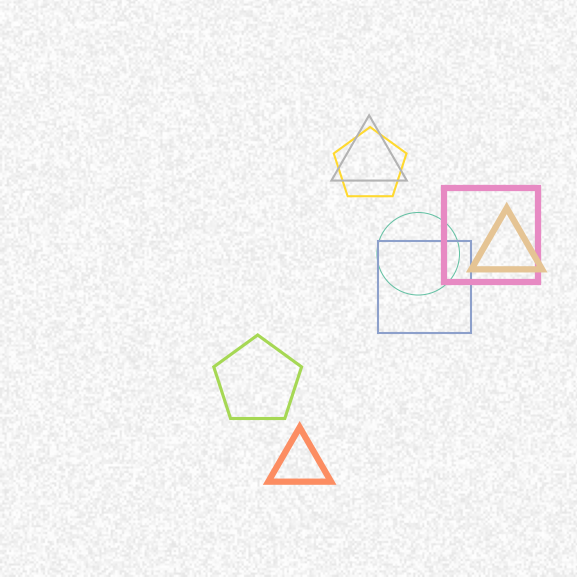[{"shape": "circle", "thickness": 0.5, "radius": 0.36, "center": [0.724, 0.56]}, {"shape": "triangle", "thickness": 3, "radius": 0.31, "center": [0.519, 0.196]}, {"shape": "square", "thickness": 1, "radius": 0.4, "center": [0.735, 0.502]}, {"shape": "square", "thickness": 3, "radius": 0.41, "center": [0.851, 0.593]}, {"shape": "pentagon", "thickness": 1.5, "radius": 0.4, "center": [0.446, 0.339]}, {"shape": "pentagon", "thickness": 1, "radius": 0.33, "center": [0.641, 0.713]}, {"shape": "triangle", "thickness": 3, "radius": 0.35, "center": [0.877, 0.568]}, {"shape": "triangle", "thickness": 1, "radius": 0.38, "center": [0.639, 0.724]}]